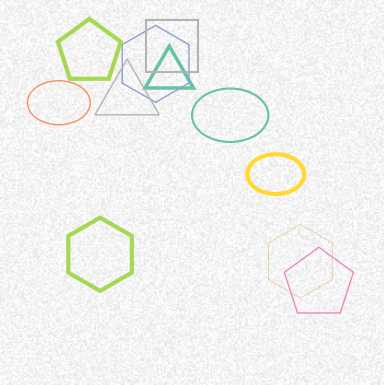[{"shape": "triangle", "thickness": 2.5, "radius": 0.36, "center": [0.44, 0.808]}, {"shape": "oval", "thickness": 1.5, "radius": 0.5, "center": [0.598, 0.701]}, {"shape": "oval", "thickness": 1, "radius": 0.41, "center": [0.153, 0.733]}, {"shape": "hexagon", "thickness": 1, "radius": 0.5, "center": [0.404, 0.834]}, {"shape": "pentagon", "thickness": 1, "radius": 0.47, "center": [0.828, 0.263]}, {"shape": "hexagon", "thickness": 3, "radius": 0.48, "center": [0.26, 0.34]}, {"shape": "pentagon", "thickness": 3, "radius": 0.43, "center": [0.232, 0.865]}, {"shape": "oval", "thickness": 3, "radius": 0.37, "center": [0.716, 0.548]}, {"shape": "hexagon", "thickness": 0.5, "radius": 0.48, "center": [0.78, 0.322]}, {"shape": "square", "thickness": 1.5, "radius": 0.34, "center": [0.448, 0.881]}, {"shape": "triangle", "thickness": 1, "radius": 0.48, "center": [0.33, 0.75]}]